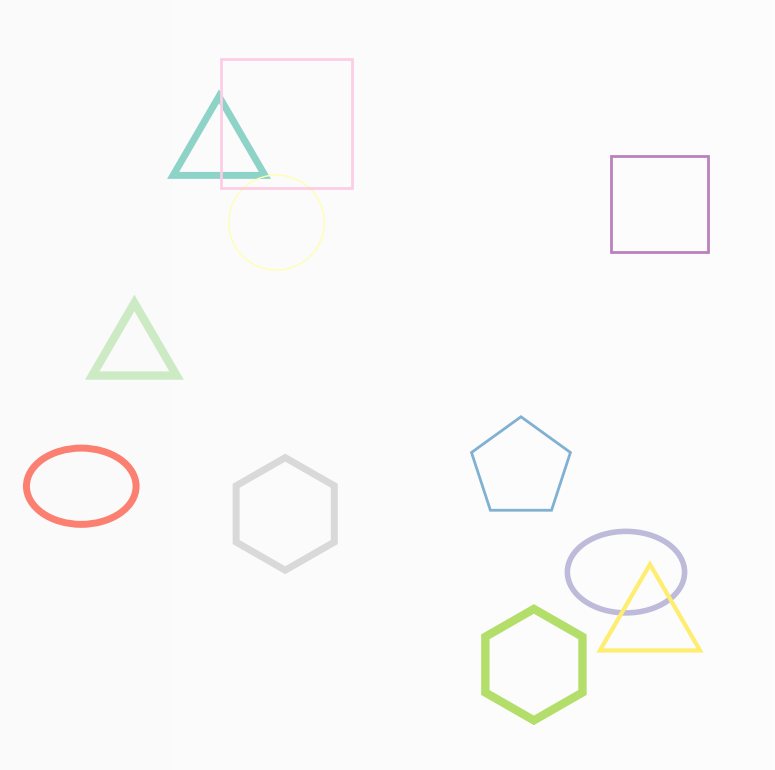[{"shape": "triangle", "thickness": 2.5, "radius": 0.34, "center": [0.283, 0.806]}, {"shape": "circle", "thickness": 0.5, "radius": 0.31, "center": [0.357, 0.711]}, {"shape": "oval", "thickness": 2, "radius": 0.38, "center": [0.808, 0.257]}, {"shape": "oval", "thickness": 2.5, "radius": 0.35, "center": [0.105, 0.369]}, {"shape": "pentagon", "thickness": 1, "radius": 0.34, "center": [0.672, 0.392]}, {"shape": "hexagon", "thickness": 3, "radius": 0.36, "center": [0.689, 0.137]}, {"shape": "square", "thickness": 1, "radius": 0.42, "center": [0.37, 0.84]}, {"shape": "hexagon", "thickness": 2.5, "radius": 0.37, "center": [0.368, 0.333]}, {"shape": "square", "thickness": 1, "radius": 0.31, "center": [0.851, 0.735]}, {"shape": "triangle", "thickness": 3, "radius": 0.31, "center": [0.173, 0.544]}, {"shape": "triangle", "thickness": 1.5, "radius": 0.37, "center": [0.839, 0.193]}]